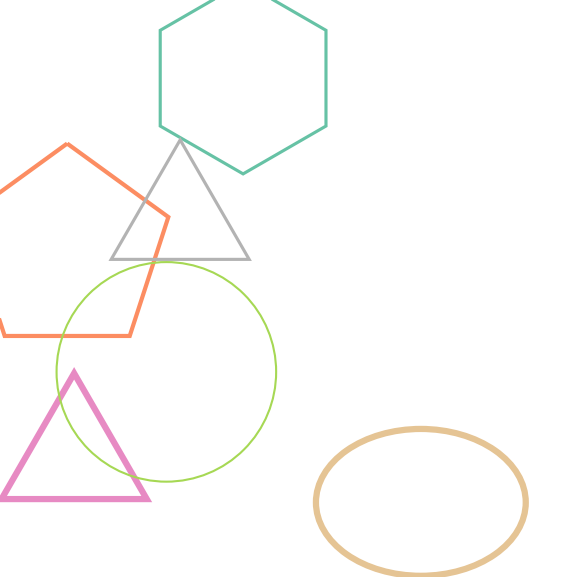[{"shape": "hexagon", "thickness": 1.5, "radius": 0.83, "center": [0.421, 0.864]}, {"shape": "pentagon", "thickness": 2, "radius": 0.92, "center": [0.116, 0.566]}, {"shape": "triangle", "thickness": 3, "radius": 0.73, "center": [0.128, 0.208]}, {"shape": "circle", "thickness": 1, "radius": 0.95, "center": [0.288, 0.355]}, {"shape": "oval", "thickness": 3, "radius": 0.91, "center": [0.729, 0.129]}, {"shape": "triangle", "thickness": 1.5, "radius": 0.69, "center": [0.312, 0.619]}]